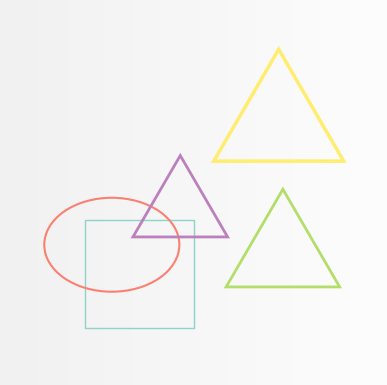[{"shape": "square", "thickness": 1, "radius": 0.7, "center": [0.361, 0.288]}, {"shape": "oval", "thickness": 1.5, "radius": 0.87, "center": [0.289, 0.364]}, {"shape": "triangle", "thickness": 2, "radius": 0.85, "center": [0.73, 0.339]}, {"shape": "triangle", "thickness": 2, "radius": 0.7, "center": [0.465, 0.455]}, {"shape": "triangle", "thickness": 2.5, "radius": 0.97, "center": [0.719, 0.678]}]